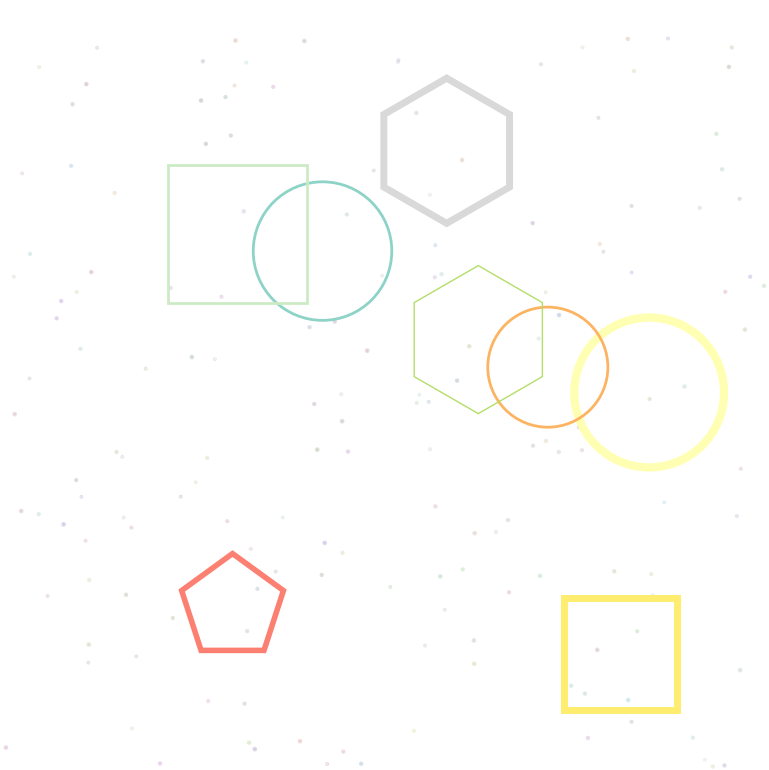[{"shape": "circle", "thickness": 1, "radius": 0.45, "center": [0.419, 0.674]}, {"shape": "circle", "thickness": 3, "radius": 0.49, "center": [0.843, 0.49]}, {"shape": "pentagon", "thickness": 2, "radius": 0.35, "center": [0.302, 0.212]}, {"shape": "circle", "thickness": 1, "radius": 0.39, "center": [0.711, 0.523]}, {"shape": "hexagon", "thickness": 0.5, "radius": 0.48, "center": [0.621, 0.559]}, {"shape": "hexagon", "thickness": 2.5, "radius": 0.47, "center": [0.58, 0.804]}, {"shape": "square", "thickness": 1, "radius": 0.45, "center": [0.308, 0.696]}, {"shape": "square", "thickness": 2.5, "radius": 0.36, "center": [0.806, 0.15]}]